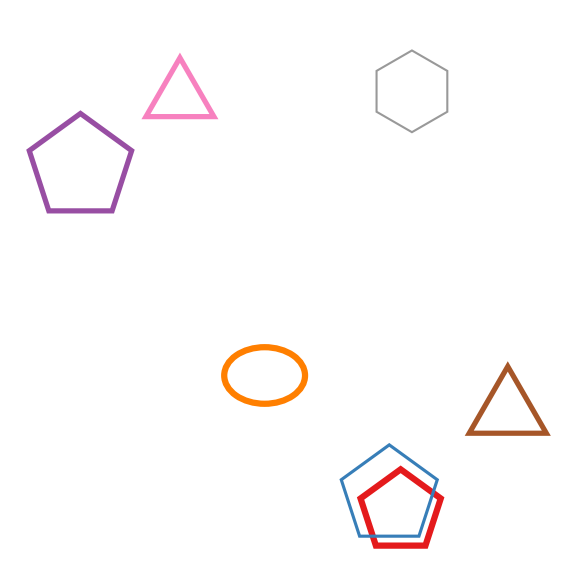[{"shape": "pentagon", "thickness": 3, "radius": 0.37, "center": [0.694, 0.113]}, {"shape": "pentagon", "thickness": 1.5, "radius": 0.44, "center": [0.674, 0.141]}, {"shape": "pentagon", "thickness": 2.5, "radius": 0.47, "center": [0.139, 0.709]}, {"shape": "oval", "thickness": 3, "radius": 0.35, "center": [0.458, 0.349]}, {"shape": "triangle", "thickness": 2.5, "radius": 0.39, "center": [0.879, 0.287]}, {"shape": "triangle", "thickness": 2.5, "radius": 0.34, "center": [0.312, 0.831]}, {"shape": "hexagon", "thickness": 1, "radius": 0.35, "center": [0.713, 0.841]}]